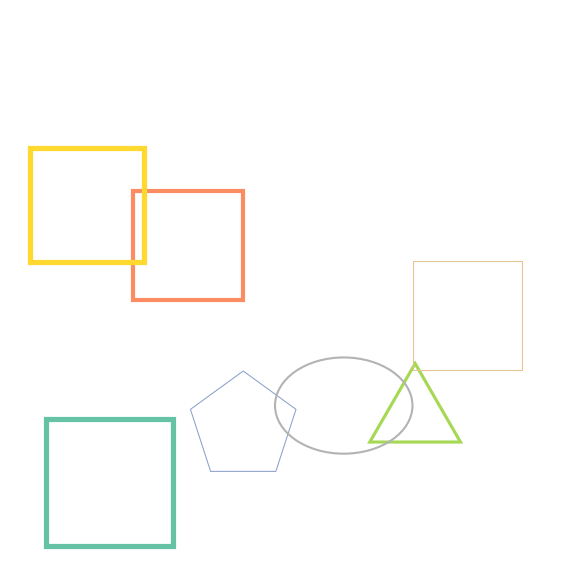[{"shape": "square", "thickness": 2.5, "radius": 0.55, "center": [0.19, 0.163]}, {"shape": "square", "thickness": 2, "radius": 0.47, "center": [0.326, 0.574]}, {"shape": "pentagon", "thickness": 0.5, "radius": 0.48, "center": [0.421, 0.261]}, {"shape": "triangle", "thickness": 1.5, "radius": 0.45, "center": [0.719, 0.279]}, {"shape": "square", "thickness": 2.5, "radius": 0.5, "center": [0.151, 0.645]}, {"shape": "square", "thickness": 0.5, "radius": 0.47, "center": [0.81, 0.453]}, {"shape": "oval", "thickness": 1, "radius": 0.6, "center": [0.595, 0.297]}]